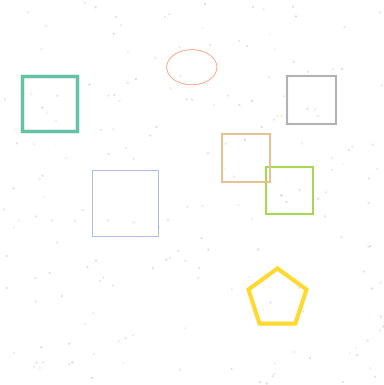[{"shape": "square", "thickness": 2.5, "radius": 0.36, "center": [0.128, 0.732]}, {"shape": "oval", "thickness": 0.5, "radius": 0.33, "center": [0.498, 0.825]}, {"shape": "square", "thickness": 0.5, "radius": 0.43, "center": [0.324, 0.473]}, {"shape": "square", "thickness": 1.5, "radius": 0.31, "center": [0.751, 0.504]}, {"shape": "pentagon", "thickness": 3, "radius": 0.4, "center": [0.721, 0.224]}, {"shape": "square", "thickness": 1.5, "radius": 0.31, "center": [0.639, 0.589]}, {"shape": "square", "thickness": 1.5, "radius": 0.31, "center": [0.809, 0.74]}]